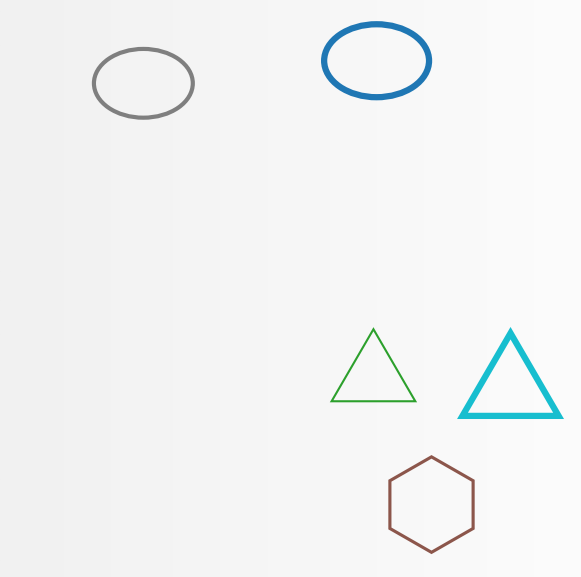[{"shape": "oval", "thickness": 3, "radius": 0.45, "center": [0.648, 0.894]}, {"shape": "triangle", "thickness": 1, "radius": 0.42, "center": [0.642, 0.346]}, {"shape": "hexagon", "thickness": 1.5, "radius": 0.41, "center": [0.742, 0.125]}, {"shape": "oval", "thickness": 2, "radius": 0.43, "center": [0.247, 0.855]}, {"shape": "triangle", "thickness": 3, "radius": 0.48, "center": [0.878, 0.327]}]